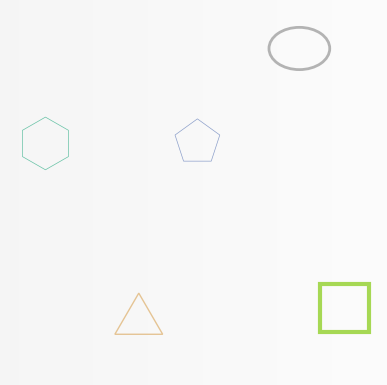[{"shape": "hexagon", "thickness": 0.5, "radius": 0.34, "center": [0.117, 0.627]}, {"shape": "pentagon", "thickness": 0.5, "radius": 0.3, "center": [0.509, 0.631]}, {"shape": "square", "thickness": 3, "radius": 0.32, "center": [0.889, 0.2]}, {"shape": "triangle", "thickness": 1, "radius": 0.36, "center": [0.358, 0.167]}, {"shape": "oval", "thickness": 2, "radius": 0.39, "center": [0.773, 0.874]}]